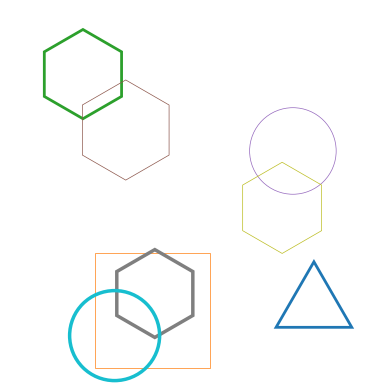[{"shape": "triangle", "thickness": 2, "radius": 0.57, "center": [0.815, 0.207]}, {"shape": "square", "thickness": 0.5, "radius": 0.75, "center": [0.395, 0.193]}, {"shape": "hexagon", "thickness": 2, "radius": 0.58, "center": [0.215, 0.807]}, {"shape": "circle", "thickness": 0.5, "radius": 0.56, "center": [0.761, 0.608]}, {"shape": "hexagon", "thickness": 0.5, "radius": 0.65, "center": [0.327, 0.662]}, {"shape": "hexagon", "thickness": 2.5, "radius": 0.57, "center": [0.402, 0.238]}, {"shape": "hexagon", "thickness": 0.5, "radius": 0.59, "center": [0.733, 0.46]}, {"shape": "circle", "thickness": 2.5, "radius": 0.58, "center": [0.298, 0.128]}]